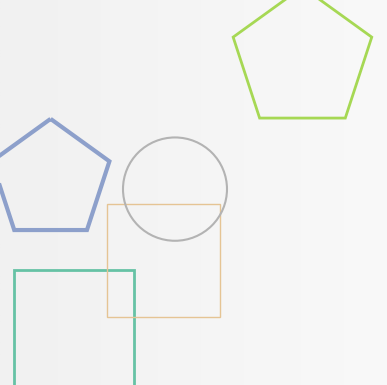[{"shape": "square", "thickness": 2, "radius": 0.77, "center": [0.19, 0.143]}, {"shape": "pentagon", "thickness": 3, "radius": 0.8, "center": [0.131, 0.532]}, {"shape": "pentagon", "thickness": 2, "radius": 0.94, "center": [0.781, 0.845]}, {"shape": "square", "thickness": 1, "radius": 0.73, "center": [0.422, 0.323]}, {"shape": "circle", "thickness": 1.5, "radius": 0.67, "center": [0.452, 0.509]}]